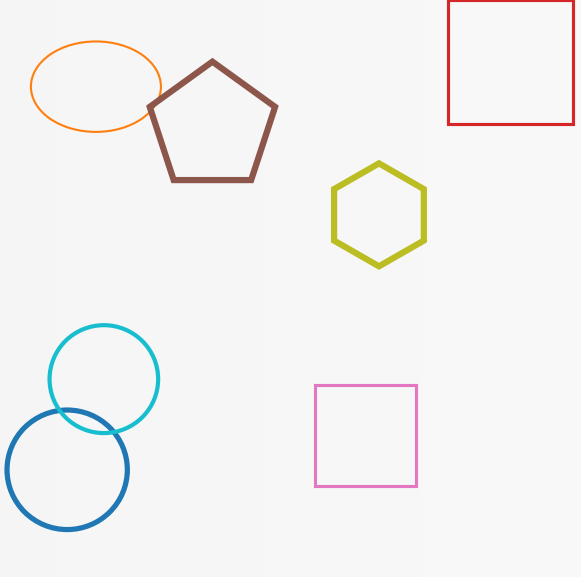[{"shape": "circle", "thickness": 2.5, "radius": 0.52, "center": [0.116, 0.186]}, {"shape": "oval", "thickness": 1, "radius": 0.56, "center": [0.165, 0.849]}, {"shape": "square", "thickness": 1.5, "radius": 0.54, "center": [0.879, 0.891]}, {"shape": "pentagon", "thickness": 3, "radius": 0.57, "center": [0.365, 0.779]}, {"shape": "square", "thickness": 1.5, "radius": 0.43, "center": [0.628, 0.245]}, {"shape": "hexagon", "thickness": 3, "radius": 0.45, "center": [0.652, 0.627]}, {"shape": "circle", "thickness": 2, "radius": 0.47, "center": [0.179, 0.343]}]